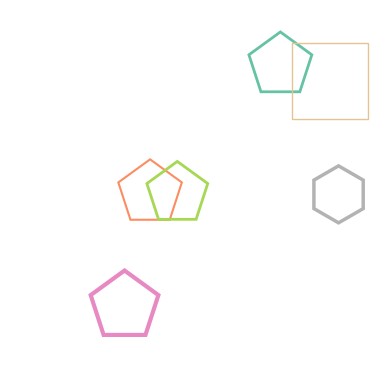[{"shape": "pentagon", "thickness": 2, "radius": 0.43, "center": [0.728, 0.831]}, {"shape": "pentagon", "thickness": 1.5, "radius": 0.43, "center": [0.39, 0.499]}, {"shape": "pentagon", "thickness": 3, "radius": 0.46, "center": [0.323, 0.205]}, {"shape": "pentagon", "thickness": 2, "radius": 0.42, "center": [0.461, 0.498]}, {"shape": "square", "thickness": 1, "radius": 0.5, "center": [0.857, 0.789]}, {"shape": "hexagon", "thickness": 2.5, "radius": 0.37, "center": [0.879, 0.495]}]